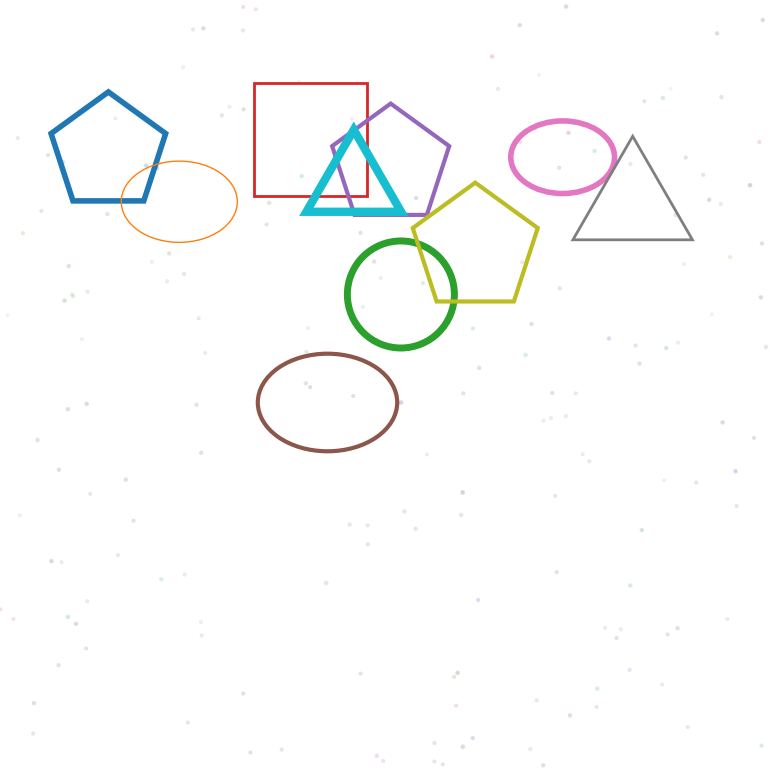[{"shape": "pentagon", "thickness": 2, "radius": 0.39, "center": [0.141, 0.802]}, {"shape": "oval", "thickness": 0.5, "radius": 0.38, "center": [0.233, 0.738]}, {"shape": "circle", "thickness": 2.5, "radius": 0.35, "center": [0.521, 0.618]}, {"shape": "square", "thickness": 1, "radius": 0.37, "center": [0.403, 0.819]}, {"shape": "pentagon", "thickness": 1.5, "radius": 0.4, "center": [0.507, 0.786]}, {"shape": "oval", "thickness": 1.5, "radius": 0.45, "center": [0.425, 0.477]}, {"shape": "oval", "thickness": 2, "radius": 0.34, "center": [0.731, 0.796]}, {"shape": "triangle", "thickness": 1, "radius": 0.45, "center": [0.822, 0.733]}, {"shape": "pentagon", "thickness": 1.5, "radius": 0.43, "center": [0.617, 0.677]}, {"shape": "triangle", "thickness": 3, "radius": 0.36, "center": [0.459, 0.76]}]